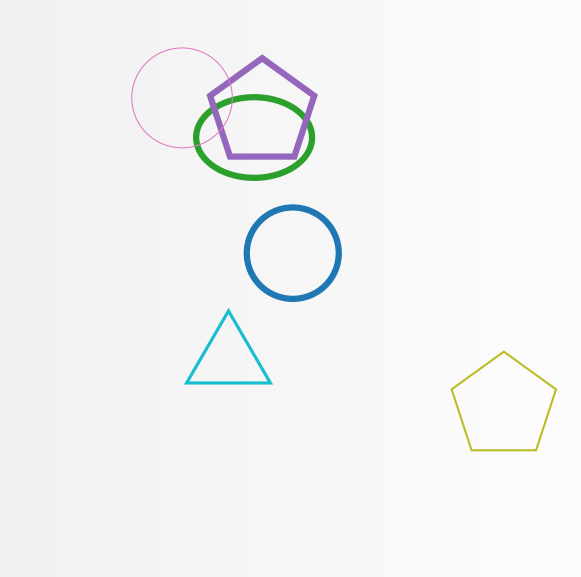[{"shape": "circle", "thickness": 3, "radius": 0.4, "center": [0.504, 0.561]}, {"shape": "oval", "thickness": 3, "radius": 0.5, "center": [0.437, 0.761]}, {"shape": "pentagon", "thickness": 3, "radius": 0.47, "center": [0.451, 0.804]}, {"shape": "circle", "thickness": 0.5, "radius": 0.43, "center": [0.313, 0.83]}, {"shape": "pentagon", "thickness": 1, "radius": 0.47, "center": [0.867, 0.296]}, {"shape": "triangle", "thickness": 1.5, "radius": 0.42, "center": [0.393, 0.378]}]